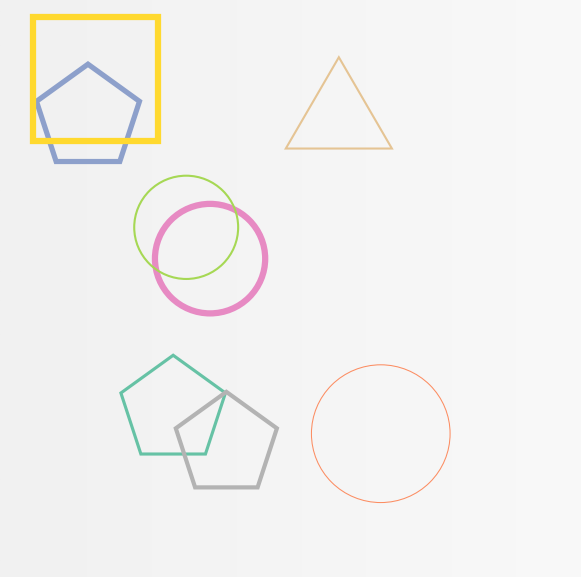[{"shape": "pentagon", "thickness": 1.5, "radius": 0.47, "center": [0.298, 0.289]}, {"shape": "circle", "thickness": 0.5, "radius": 0.6, "center": [0.655, 0.248]}, {"shape": "pentagon", "thickness": 2.5, "radius": 0.47, "center": [0.151, 0.795]}, {"shape": "circle", "thickness": 3, "radius": 0.47, "center": [0.361, 0.551]}, {"shape": "circle", "thickness": 1, "radius": 0.45, "center": [0.32, 0.605]}, {"shape": "square", "thickness": 3, "radius": 0.54, "center": [0.164, 0.863]}, {"shape": "triangle", "thickness": 1, "radius": 0.53, "center": [0.583, 0.795]}, {"shape": "pentagon", "thickness": 2, "radius": 0.46, "center": [0.389, 0.229]}]